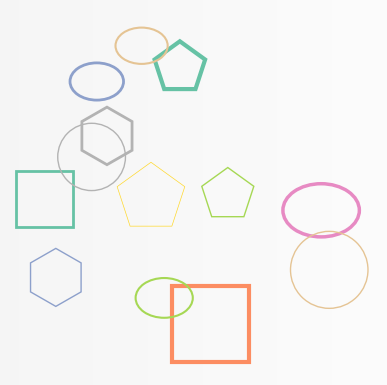[{"shape": "square", "thickness": 2, "radius": 0.37, "center": [0.115, 0.484]}, {"shape": "pentagon", "thickness": 3, "radius": 0.34, "center": [0.464, 0.824]}, {"shape": "square", "thickness": 3, "radius": 0.49, "center": [0.544, 0.157]}, {"shape": "oval", "thickness": 2, "radius": 0.35, "center": [0.25, 0.788]}, {"shape": "hexagon", "thickness": 1, "radius": 0.38, "center": [0.144, 0.279]}, {"shape": "oval", "thickness": 2.5, "radius": 0.49, "center": [0.829, 0.454]}, {"shape": "pentagon", "thickness": 1, "radius": 0.35, "center": [0.588, 0.494]}, {"shape": "oval", "thickness": 1.5, "radius": 0.37, "center": [0.424, 0.226]}, {"shape": "pentagon", "thickness": 0.5, "radius": 0.46, "center": [0.39, 0.487]}, {"shape": "oval", "thickness": 1.5, "radius": 0.34, "center": [0.365, 0.881]}, {"shape": "circle", "thickness": 1, "radius": 0.5, "center": [0.85, 0.299]}, {"shape": "circle", "thickness": 1, "radius": 0.44, "center": [0.236, 0.592]}, {"shape": "hexagon", "thickness": 2, "radius": 0.37, "center": [0.276, 0.647]}]